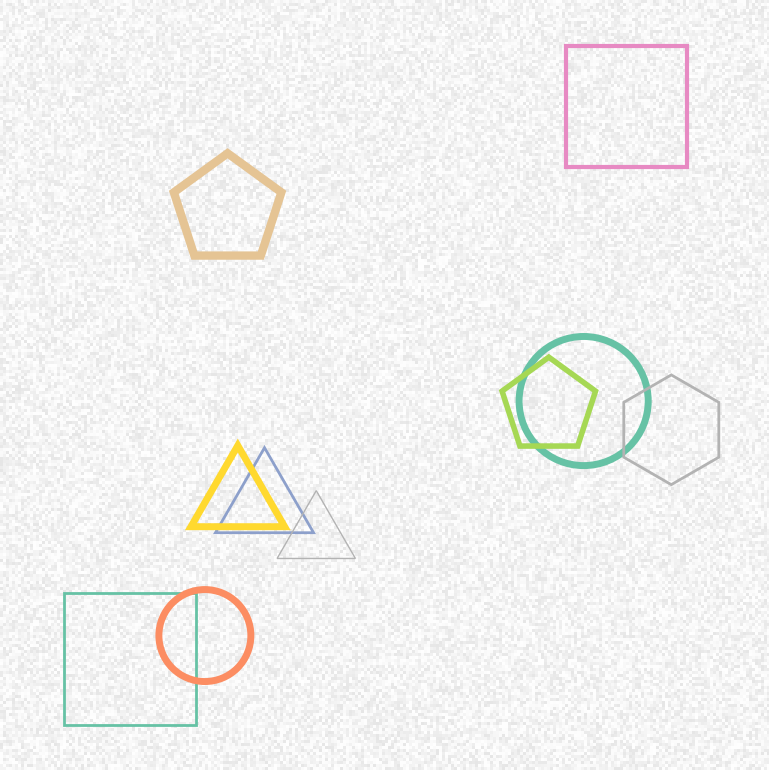[{"shape": "square", "thickness": 1, "radius": 0.43, "center": [0.169, 0.144]}, {"shape": "circle", "thickness": 2.5, "radius": 0.42, "center": [0.758, 0.479]}, {"shape": "circle", "thickness": 2.5, "radius": 0.3, "center": [0.266, 0.175]}, {"shape": "triangle", "thickness": 1, "radius": 0.37, "center": [0.344, 0.345]}, {"shape": "square", "thickness": 1.5, "radius": 0.39, "center": [0.813, 0.862]}, {"shape": "pentagon", "thickness": 2, "radius": 0.32, "center": [0.713, 0.472]}, {"shape": "triangle", "thickness": 2.5, "radius": 0.35, "center": [0.309, 0.351]}, {"shape": "pentagon", "thickness": 3, "radius": 0.37, "center": [0.296, 0.727]}, {"shape": "triangle", "thickness": 0.5, "radius": 0.29, "center": [0.411, 0.304]}, {"shape": "hexagon", "thickness": 1, "radius": 0.36, "center": [0.872, 0.442]}]